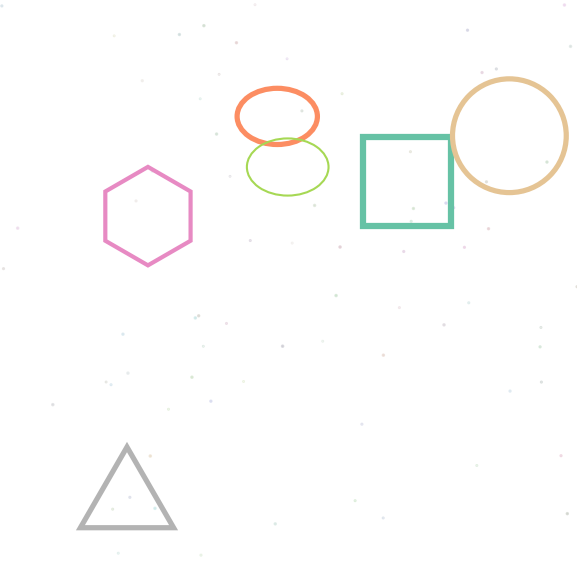[{"shape": "square", "thickness": 3, "radius": 0.38, "center": [0.705, 0.685]}, {"shape": "oval", "thickness": 2.5, "radius": 0.35, "center": [0.48, 0.798]}, {"shape": "hexagon", "thickness": 2, "radius": 0.43, "center": [0.256, 0.625]}, {"shape": "oval", "thickness": 1, "radius": 0.35, "center": [0.498, 0.71]}, {"shape": "circle", "thickness": 2.5, "radius": 0.49, "center": [0.882, 0.764]}, {"shape": "triangle", "thickness": 2.5, "radius": 0.47, "center": [0.22, 0.132]}]